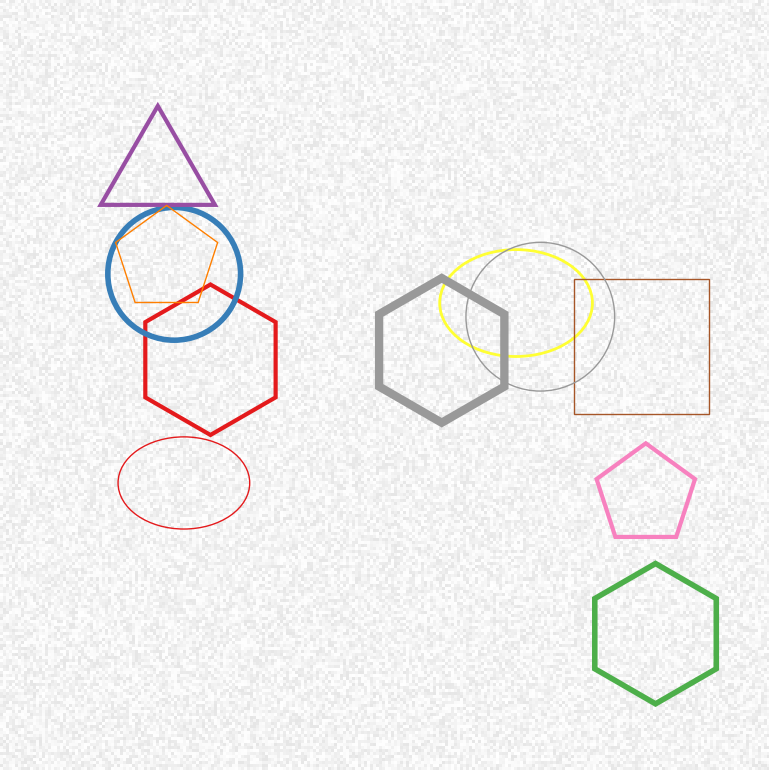[{"shape": "hexagon", "thickness": 1.5, "radius": 0.49, "center": [0.273, 0.533]}, {"shape": "oval", "thickness": 0.5, "radius": 0.43, "center": [0.239, 0.373]}, {"shape": "circle", "thickness": 2, "radius": 0.43, "center": [0.226, 0.644]}, {"shape": "hexagon", "thickness": 2, "radius": 0.46, "center": [0.851, 0.177]}, {"shape": "triangle", "thickness": 1.5, "radius": 0.43, "center": [0.205, 0.777]}, {"shape": "pentagon", "thickness": 0.5, "radius": 0.35, "center": [0.216, 0.664]}, {"shape": "oval", "thickness": 1, "radius": 0.5, "center": [0.67, 0.606]}, {"shape": "square", "thickness": 0.5, "radius": 0.44, "center": [0.833, 0.55]}, {"shape": "pentagon", "thickness": 1.5, "radius": 0.34, "center": [0.839, 0.357]}, {"shape": "circle", "thickness": 0.5, "radius": 0.48, "center": [0.702, 0.589]}, {"shape": "hexagon", "thickness": 3, "radius": 0.47, "center": [0.574, 0.545]}]